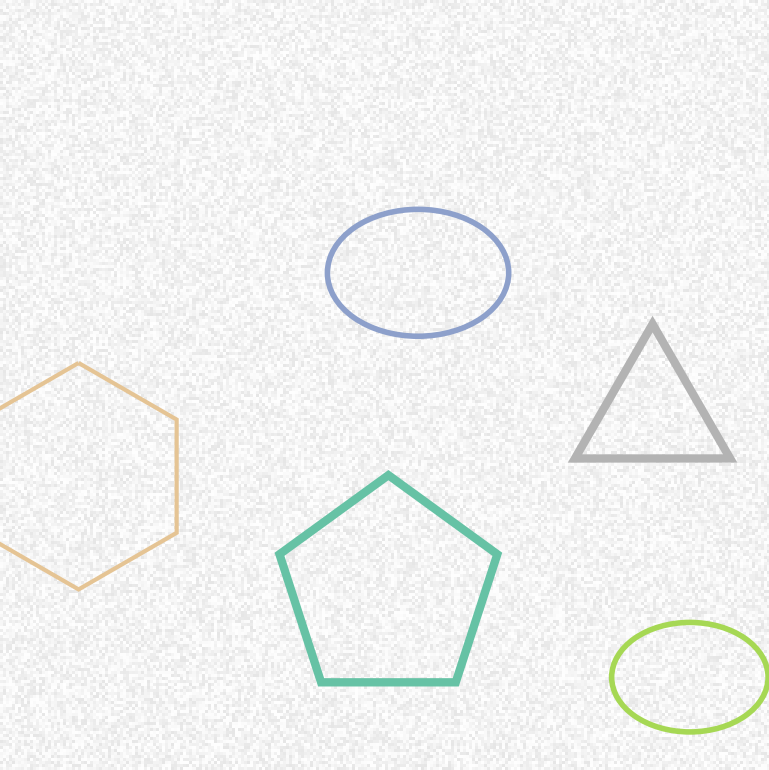[{"shape": "pentagon", "thickness": 3, "radius": 0.74, "center": [0.504, 0.234]}, {"shape": "oval", "thickness": 2, "radius": 0.59, "center": [0.543, 0.646]}, {"shape": "oval", "thickness": 2, "radius": 0.51, "center": [0.896, 0.121]}, {"shape": "hexagon", "thickness": 1.5, "radius": 0.74, "center": [0.102, 0.382]}, {"shape": "triangle", "thickness": 3, "radius": 0.58, "center": [0.847, 0.463]}]